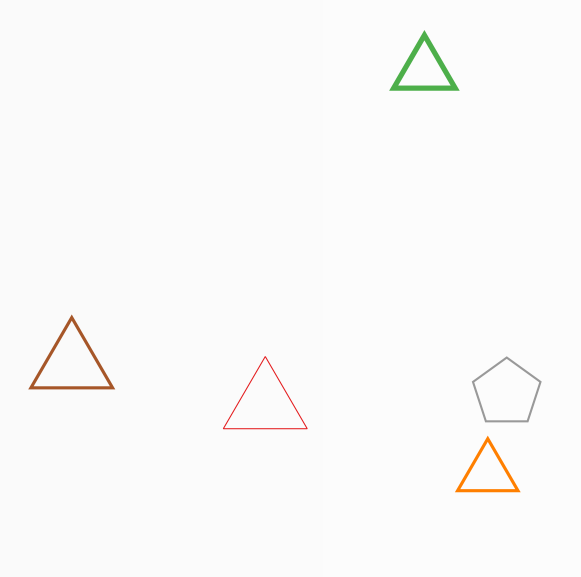[{"shape": "triangle", "thickness": 0.5, "radius": 0.42, "center": [0.456, 0.298]}, {"shape": "triangle", "thickness": 2.5, "radius": 0.31, "center": [0.73, 0.877]}, {"shape": "triangle", "thickness": 1.5, "radius": 0.3, "center": [0.839, 0.179]}, {"shape": "triangle", "thickness": 1.5, "radius": 0.41, "center": [0.123, 0.368]}, {"shape": "pentagon", "thickness": 1, "radius": 0.31, "center": [0.872, 0.319]}]